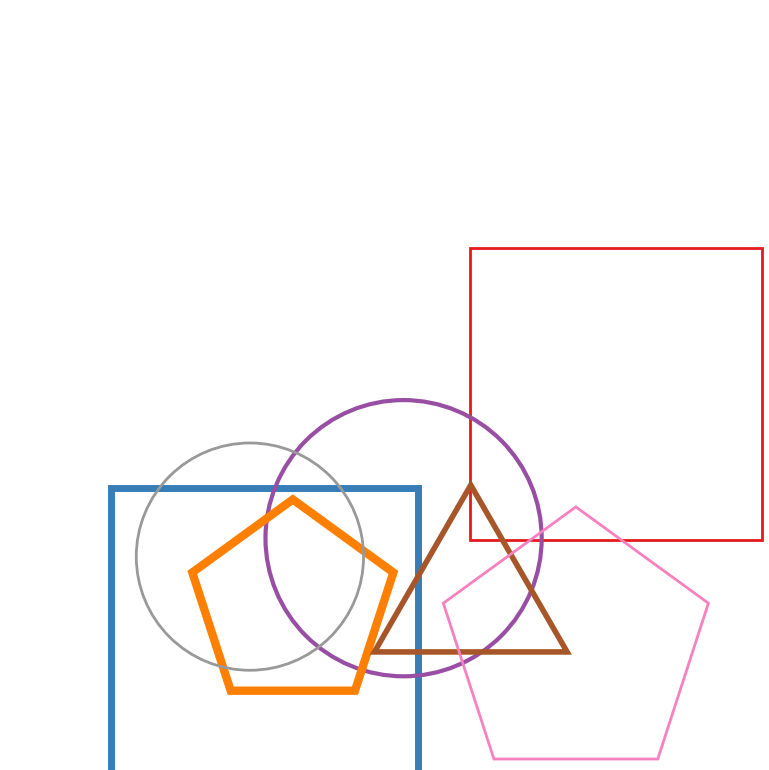[{"shape": "square", "thickness": 1, "radius": 0.95, "center": [0.801, 0.488]}, {"shape": "square", "thickness": 2.5, "radius": 1.0, "center": [0.344, 0.167]}, {"shape": "circle", "thickness": 1.5, "radius": 0.9, "center": [0.524, 0.301]}, {"shape": "pentagon", "thickness": 3, "radius": 0.69, "center": [0.38, 0.214]}, {"shape": "triangle", "thickness": 2, "radius": 0.72, "center": [0.611, 0.226]}, {"shape": "pentagon", "thickness": 1, "radius": 0.9, "center": [0.748, 0.161]}, {"shape": "circle", "thickness": 1, "radius": 0.74, "center": [0.325, 0.277]}]